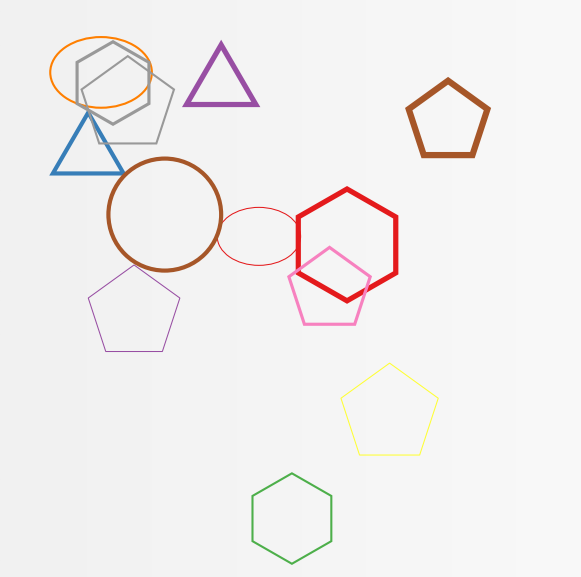[{"shape": "oval", "thickness": 0.5, "radius": 0.36, "center": [0.445, 0.59]}, {"shape": "hexagon", "thickness": 2.5, "radius": 0.48, "center": [0.597, 0.575]}, {"shape": "triangle", "thickness": 2, "radius": 0.35, "center": [0.152, 0.734]}, {"shape": "hexagon", "thickness": 1, "radius": 0.39, "center": [0.502, 0.101]}, {"shape": "pentagon", "thickness": 0.5, "radius": 0.41, "center": [0.231, 0.457]}, {"shape": "triangle", "thickness": 2.5, "radius": 0.34, "center": [0.381, 0.853]}, {"shape": "oval", "thickness": 1, "radius": 0.44, "center": [0.174, 0.874]}, {"shape": "pentagon", "thickness": 0.5, "radius": 0.44, "center": [0.67, 0.282]}, {"shape": "circle", "thickness": 2, "radius": 0.48, "center": [0.284, 0.628]}, {"shape": "pentagon", "thickness": 3, "radius": 0.36, "center": [0.771, 0.788]}, {"shape": "pentagon", "thickness": 1.5, "radius": 0.37, "center": [0.567, 0.497]}, {"shape": "pentagon", "thickness": 1, "radius": 0.42, "center": [0.22, 0.818]}, {"shape": "hexagon", "thickness": 1.5, "radius": 0.36, "center": [0.194, 0.855]}]